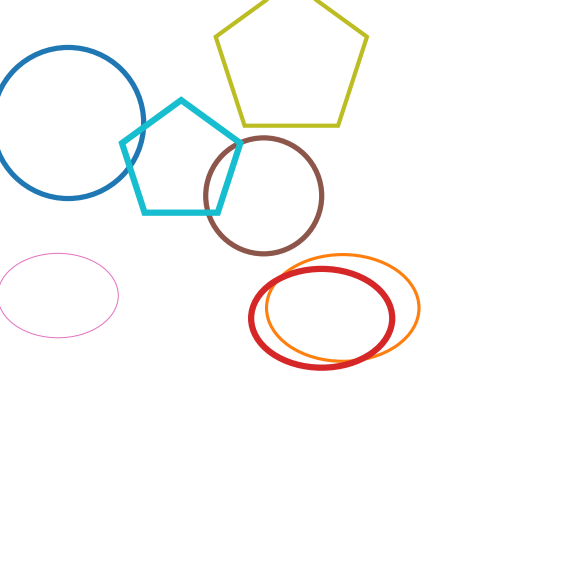[{"shape": "circle", "thickness": 2.5, "radius": 0.65, "center": [0.118, 0.786]}, {"shape": "oval", "thickness": 1.5, "radius": 0.66, "center": [0.594, 0.466]}, {"shape": "oval", "thickness": 3, "radius": 0.61, "center": [0.557, 0.448]}, {"shape": "circle", "thickness": 2.5, "radius": 0.5, "center": [0.457, 0.66]}, {"shape": "oval", "thickness": 0.5, "radius": 0.52, "center": [0.1, 0.487]}, {"shape": "pentagon", "thickness": 2, "radius": 0.69, "center": [0.504, 0.893]}, {"shape": "pentagon", "thickness": 3, "radius": 0.54, "center": [0.314, 0.718]}]